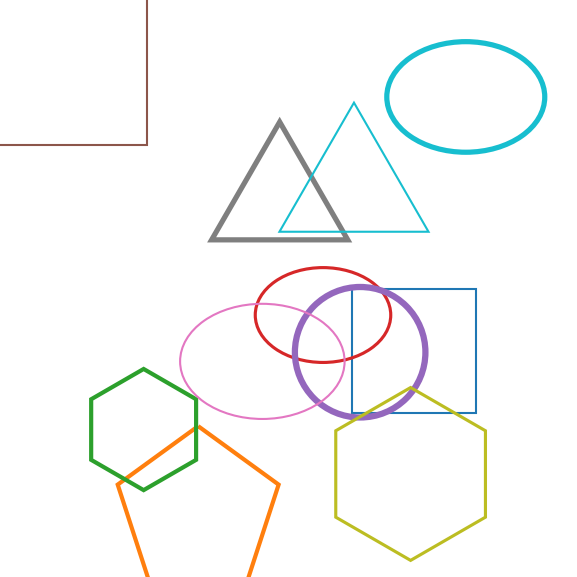[{"shape": "square", "thickness": 1, "radius": 0.54, "center": [0.717, 0.392]}, {"shape": "pentagon", "thickness": 2, "radius": 0.73, "center": [0.343, 0.115]}, {"shape": "hexagon", "thickness": 2, "radius": 0.52, "center": [0.249, 0.255]}, {"shape": "oval", "thickness": 1.5, "radius": 0.59, "center": [0.559, 0.454]}, {"shape": "circle", "thickness": 3, "radius": 0.56, "center": [0.624, 0.389]}, {"shape": "square", "thickness": 1, "radius": 0.68, "center": [0.119, 0.883]}, {"shape": "oval", "thickness": 1, "radius": 0.71, "center": [0.454, 0.373]}, {"shape": "triangle", "thickness": 2.5, "radius": 0.68, "center": [0.484, 0.652]}, {"shape": "hexagon", "thickness": 1.5, "radius": 0.75, "center": [0.711, 0.178]}, {"shape": "oval", "thickness": 2.5, "radius": 0.68, "center": [0.807, 0.831]}, {"shape": "triangle", "thickness": 1, "radius": 0.75, "center": [0.613, 0.672]}]